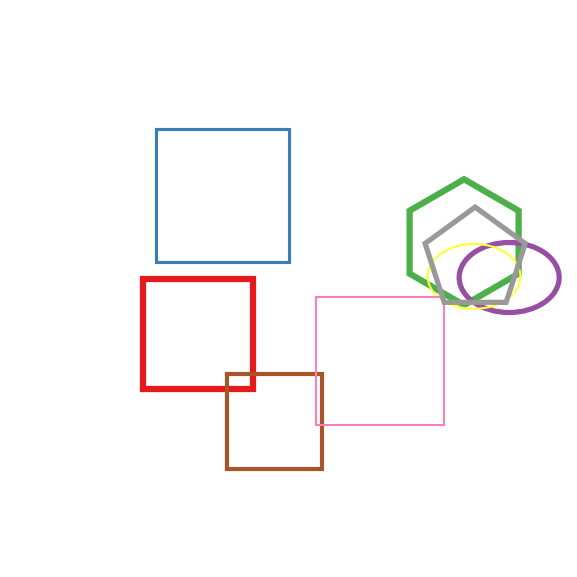[{"shape": "square", "thickness": 3, "radius": 0.48, "center": [0.344, 0.42]}, {"shape": "square", "thickness": 1.5, "radius": 0.57, "center": [0.385, 0.661]}, {"shape": "hexagon", "thickness": 3, "radius": 0.54, "center": [0.804, 0.58]}, {"shape": "oval", "thickness": 2.5, "radius": 0.43, "center": [0.882, 0.519]}, {"shape": "oval", "thickness": 1, "radius": 0.4, "center": [0.821, 0.521]}, {"shape": "square", "thickness": 2, "radius": 0.41, "center": [0.475, 0.269]}, {"shape": "square", "thickness": 1, "radius": 0.55, "center": [0.658, 0.374]}, {"shape": "pentagon", "thickness": 2.5, "radius": 0.46, "center": [0.823, 0.549]}]